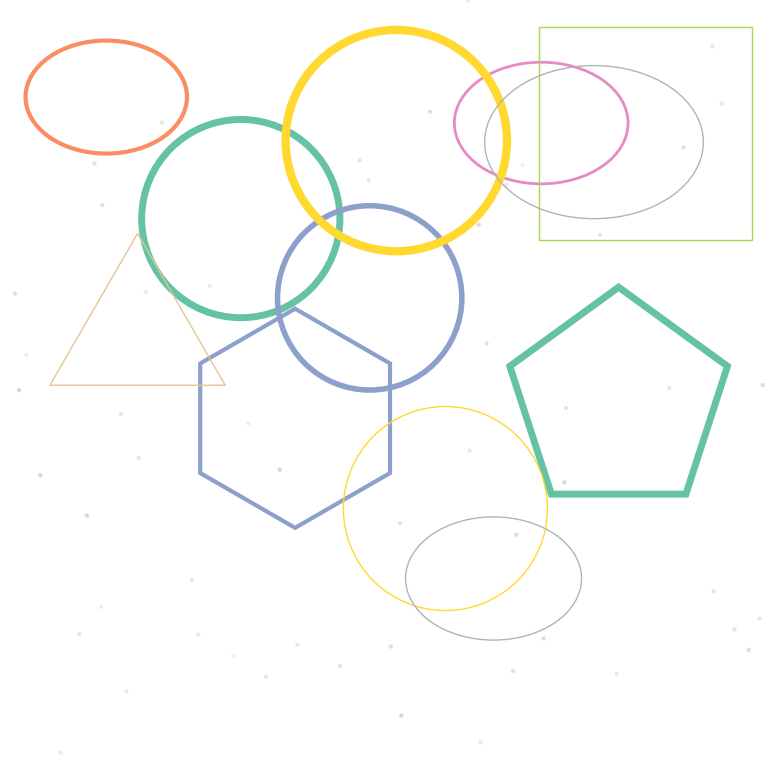[{"shape": "pentagon", "thickness": 2.5, "radius": 0.74, "center": [0.803, 0.478]}, {"shape": "circle", "thickness": 2.5, "radius": 0.64, "center": [0.313, 0.716]}, {"shape": "oval", "thickness": 1.5, "radius": 0.52, "center": [0.138, 0.874]}, {"shape": "hexagon", "thickness": 1.5, "radius": 0.71, "center": [0.383, 0.457]}, {"shape": "circle", "thickness": 2, "radius": 0.6, "center": [0.48, 0.613]}, {"shape": "oval", "thickness": 1, "radius": 0.56, "center": [0.703, 0.84]}, {"shape": "square", "thickness": 0.5, "radius": 0.69, "center": [0.838, 0.826]}, {"shape": "circle", "thickness": 3, "radius": 0.72, "center": [0.515, 0.817]}, {"shape": "circle", "thickness": 0.5, "radius": 0.66, "center": [0.578, 0.34]}, {"shape": "triangle", "thickness": 0.5, "radius": 0.66, "center": [0.179, 0.565]}, {"shape": "oval", "thickness": 0.5, "radius": 0.57, "center": [0.641, 0.249]}, {"shape": "oval", "thickness": 0.5, "radius": 0.71, "center": [0.771, 0.815]}]